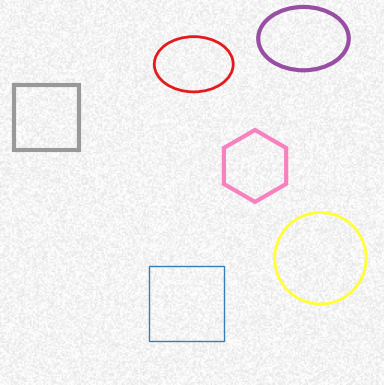[{"shape": "oval", "thickness": 2, "radius": 0.51, "center": [0.503, 0.833]}, {"shape": "square", "thickness": 1, "radius": 0.49, "center": [0.483, 0.212]}, {"shape": "oval", "thickness": 3, "radius": 0.59, "center": [0.788, 0.9]}, {"shape": "circle", "thickness": 2, "radius": 0.59, "center": [0.832, 0.329]}, {"shape": "hexagon", "thickness": 3, "radius": 0.47, "center": [0.662, 0.569]}, {"shape": "square", "thickness": 3, "radius": 0.42, "center": [0.122, 0.695]}]